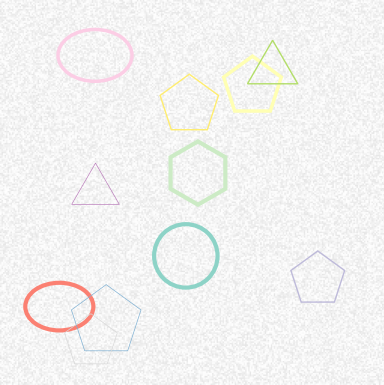[{"shape": "circle", "thickness": 3, "radius": 0.41, "center": [0.483, 0.335]}, {"shape": "pentagon", "thickness": 2.5, "radius": 0.39, "center": [0.656, 0.775]}, {"shape": "pentagon", "thickness": 1, "radius": 0.37, "center": [0.825, 0.275]}, {"shape": "oval", "thickness": 3, "radius": 0.44, "center": [0.154, 0.204]}, {"shape": "pentagon", "thickness": 0.5, "radius": 0.48, "center": [0.276, 0.166]}, {"shape": "triangle", "thickness": 1, "radius": 0.38, "center": [0.708, 0.82]}, {"shape": "oval", "thickness": 2.5, "radius": 0.48, "center": [0.247, 0.856]}, {"shape": "pentagon", "thickness": 0.5, "radius": 0.36, "center": [0.236, 0.113]}, {"shape": "triangle", "thickness": 0.5, "radius": 0.36, "center": [0.248, 0.505]}, {"shape": "hexagon", "thickness": 3, "radius": 0.41, "center": [0.514, 0.551]}, {"shape": "pentagon", "thickness": 1, "radius": 0.4, "center": [0.492, 0.728]}]